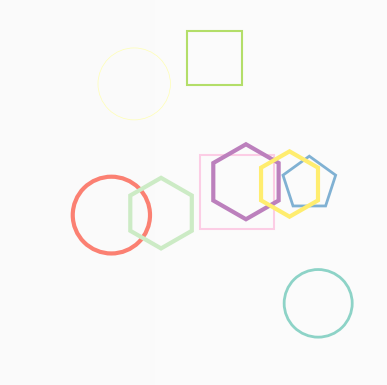[{"shape": "circle", "thickness": 2, "radius": 0.44, "center": [0.821, 0.212]}, {"shape": "circle", "thickness": 0.5, "radius": 0.47, "center": [0.346, 0.782]}, {"shape": "circle", "thickness": 3, "radius": 0.5, "center": [0.287, 0.441]}, {"shape": "pentagon", "thickness": 2, "radius": 0.36, "center": [0.798, 0.523]}, {"shape": "square", "thickness": 1.5, "radius": 0.35, "center": [0.554, 0.849]}, {"shape": "square", "thickness": 1.5, "radius": 0.48, "center": [0.612, 0.501]}, {"shape": "hexagon", "thickness": 3, "radius": 0.49, "center": [0.635, 0.528]}, {"shape": "hexagon", "thickness": 3, "radius": 0.46, "center": [0.416, 0.446]}, {"shape": "hexagon", "thickness": 3, "radius": 0.42, "center": [0.747, 0.522]}]